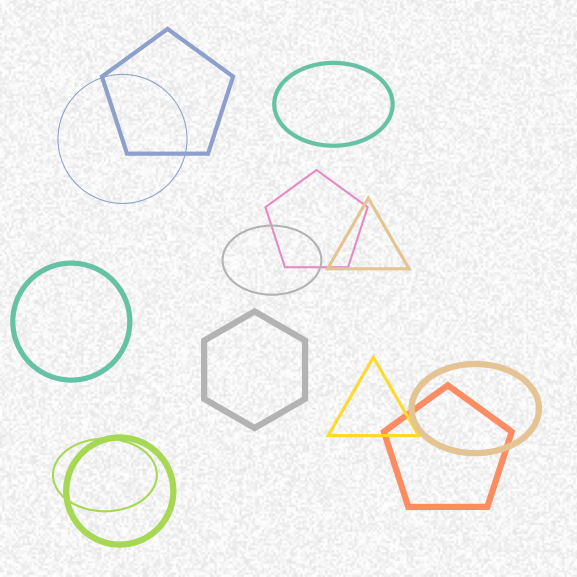[{"shape": "circle", "thickness": 2.5, "radius": 0.51, "center": [0.123, 0.442]}, {"shape": "oval", "thickness": 2, "radius": 0.51, "center": [0.577, 0.819]}, {"shape": "pentagon", "thickness": 3, "radius": 0.58, "center": [0.775, 0.216]}, {"shape": "circle", "thickness": 0.5, "radius": 0.56, "center": [0.212, 0.759]}, {"shape": "pentagon", "thickness": 2, "radius": 0.6, "center": [0.29, 0.83]}, {"shape": "pentagon", "thickness": 1, "radius": 0.47, "center": [0.548, 0.612]}, {"shape": "circle", "thickness": 3, "radius": 0.46, "center": [0.207, 0.149]}, {"shape": "oval", "thickness": 1, "radius": 0.45, "center": [0.182, 0.177]}, {"shape": "triangle", "thickness": 1.5, "radius": 0.45, "center": [0.646, 0.29]}, {"shape": "oval", "thickness": 3, "radius": 0.55, "center": [0.823, 0.292]}, {"shape": "triangle", "thickness": 1.5, "radius": 0.41, "center": [0.638, 0.574]}, {"shape": "hexagon", "thickness": 3, "radius": 0.5, "center": [0.441, 0.359]}, {"shape": "oval", "thickness": 1, "radius": 0.43, "center": [0.471, 0.549]}]